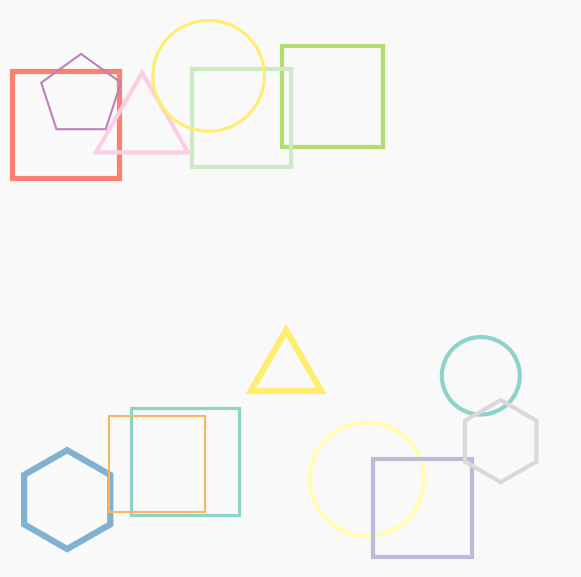[{"shape": "square", "thickness": 1.5, "radius": 0.46, "center": [0.319, 0.2]}, {"shape": "circle", "thickness": 2, "radius": 0.34, "center": [0.827, 0.348]}, {"shape": "circle", "thickness": 2, "radius": 0.49, "center": [0.631, 0.169]}, {"shape": "square", "thickness": 2, "radius": 0.43, "center": [0.726, 0.12]}, {"shape": "square", "thickness": 2.5, "radius": 0.46, "center": [0.113, 0.783]}, {"shape": "hexagon", "thickness": 3, "radius": 0.43, "center": [0.116, 0.134]}, {"shape": "square", "thickness": 1, "radius": 0.42, "center": [0.27, 0.195]}, {"shape": "square", "thickness": 2, "radius": 0.43, "center": [0.572, 0.832]}, {"shape": "triangle", "thickness": 2, "radius": 0.46, "center": [0.245, 0.781]}, {"shape": "hexagon", "thickness": 2, "radius": 0.36, "center": [0.861, 0.235]}, {"shape": "pentagon", "thickness": 1, "radius": 0.36, "center": [0.139, 0.834]}, {"shape": "square", "thickness": 2, "radius": 0.43, "center": [0.415, 0.795]}, {"shape": "triangle", "thickness": 3, "radius": 0.35, "center": [0.492, 0.357]}, {"shape": "circle", "thickness": 1.5, "radius": 0.48, "center": [0.359, 0.868]}]